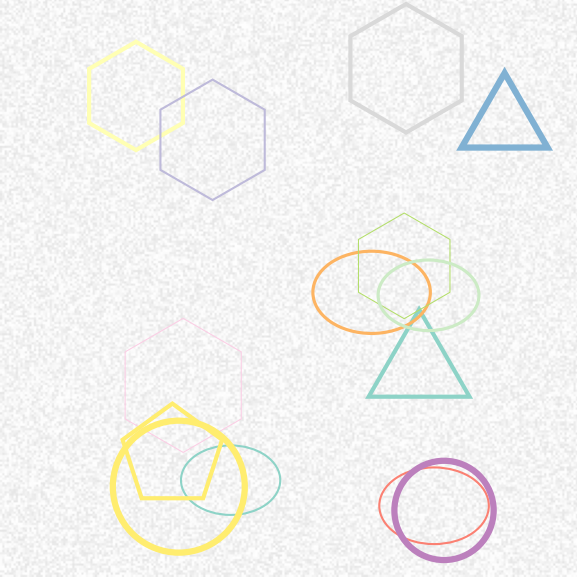[{"shape": "oval", "thickness": 1, "radius": 0.43, "center": [0.399, 0.168]}, {"shape": "triangle", "thickness": 2, "radius": 0.5, "center": [0.726, 0.363]}, {"shape": "hexagon", "thickness": 2, "radius": 0.47, "center": [0.236, 0.833]}, {"shape": "hexagon", "thickness": 1, "radius": 0.52, "center": [0.368, 0.757]}, {"shape": "oval", "thickness": 1, "radius": 0.47, "center": [0.752, 0.123]}, {"shape": "triangle", "thickness": 3, "radius": 0.43, "center": [0.874, 0.787]}, {"shape": "oval", "thickness": 1.5, "radius": 0.51, "center": [0.643, 0.493]}, {"shape": "hexagon", "thickness": 0.5, "radius": 0.46, "center": [0.7, 0.539]}, {"shape": "hexagon", "thickness": 0.5, "radius": 0.58, "center": [0.317, 0.332]}, {"shape": "hexagon", "thickness": 2, "radius": 0.56, "center": [0.703, 0.881]}, {"shape": "circle", "thickness": 3, "radius": 0.43, "center": [0.769, 0.115]}, {"shape": "oval", "thickness": 1.5, "radius": 0.44, "center": [0.742, 0.488]}, {"shape": "circle", "thickness": 3, "radius": 0.57, "center": [0.31, 0.156]}, {"shape": "pentagon", "thickness": 2, "radius": 0.45, "center": [0.298, 0.21]}]